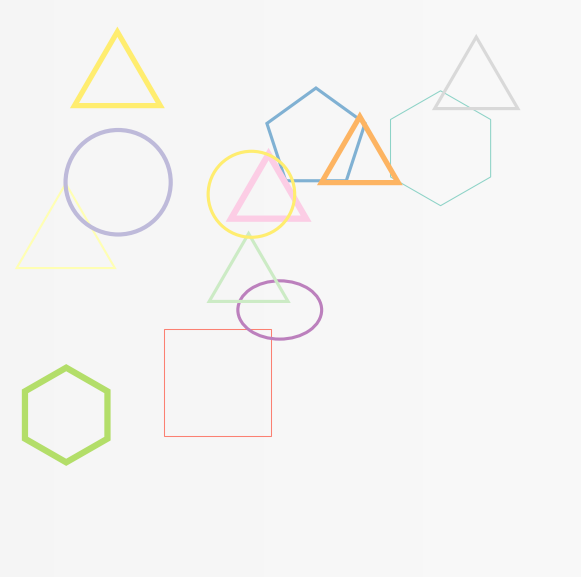[{"shape": "hexagon", "thickness": 0.5, "radius": 0.5, "center": [0.758, 0.742]}, {"shape": "triangle", "thickness": 1, "radius": 0.49, "center": [0.113, 0.584]}, {"shape": "circle", "thickness": 2, "radius": 0.45, "center": [0.203, 0.684]}, {"shape": "square", "thickness": 0.5, "radius": 0.46, "center": [0.374, 0.337]}, {"shape": "pentagon", "thickness": 1.5, "radius": 0.44, "center": [0.544, 0.758]}, {"shape": "triangle", "thickness": 2.5, "radius": 0.38, "center": [0.619, 0.721]}, {"shape": "hexagon", "thickness": 3, "radius": 0.41, "center": [0.114, 0.281]}, {"shape": "triangle", "thickness": 3, "radius": 0.37, "center": [0.462, 0.658]}, {"shape": "triangle", "thickness": 1.5, "radius": 0.41, "center": [0.819, 0.852]}, {"shape": "oval", "thickness": 1.5, "radius": 0.36, "center": [0.481, 0.462]}, {"shape": "triangle", "thickness": 1.5, "radius": 0.39, "center": [0.428, 0.516]}, {"shape": "triangle", "thickness": 2.5, "radius": 0.43, "center": [0.202, 0.859]}, {"shape": "circle", "thickness": 1.5, "radius": 0.37, "center": [0.433, 0.663]}]